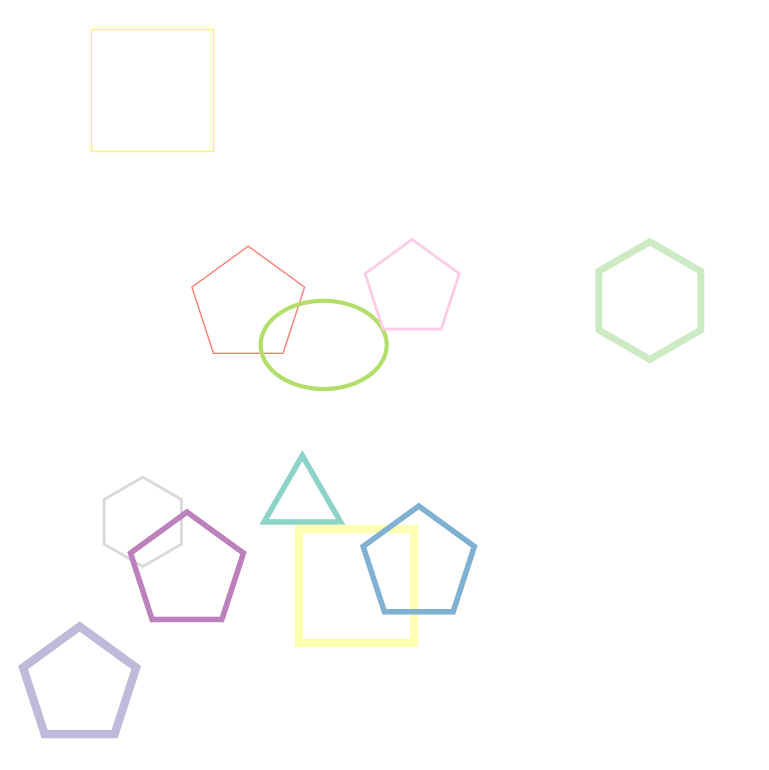[{"shape": "triangle", "thickness": 2, "radius": 0.29, "center": [0.393, 0.351]}, {"shape": "square", "thickness": 3, "radius": 0.37, "center": [0.463, 0.239]}, {"shape": "pentagon", "thickness": 3, "radius": 0.39, "center": [0.103, 0.109]}, {"shape": "pentagon", "thickness": 0.5, "radius": 0.38, "center": [0.322, 0.603]}, {"shape": "pentagon", "thickness": 2, "radius": 0.38, "center": [0.544, 0.267]}, {"shape": "oval", "thickness": 1.5, "radius": 0.41, "center": [0.42, 0.552]}, {"shape": "pentagon", "thickness": 1, "radius": 0.32, "center": [0.535, 0.625]}, {"shape": "hexagon", "thickness": 1, "radius": 0.29, "center": [0.185, 0.322]}, {"shape": "pentagon", "thickness": 2, "radius": 0.39, "center": [0.243, 0.258]}, {"shape": "hexagon", "thickness": 2.5, "radius": 0.38, "center": [0.844, 0.61]}, {"shape": "square", "thickness": 0.5, "radius": 0.4, "center": [0.198, 0.883]}]